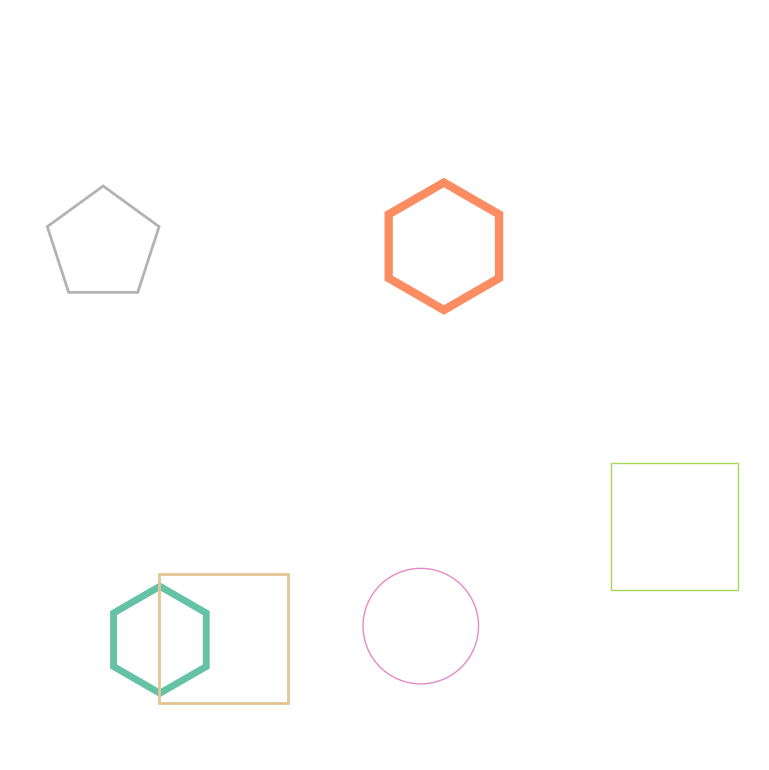[{"shape": "hexagon", "thickness": 2.5, "radius": 0.35, "center": [0.208, 0.169]}, {"shape": "hexagon", "thickness": 3, "radius": 0.41, "center": [0.576, 0.68]}, {"shape": "circle", "thickness": 0.5, "radius": 0.38, "center": [0.546, 0.187]}, {"shape": "square", "thickness": 0.5, "radius": 0.41, "center": [0.876, 0.316]}, {"shape": "square", "thickness": 1, "radius": 0.42, "center": [0.29, 0.171]}, {"shape": "pentagon", "thickness": 1, "radius": 0.38, "center": [0.134, 0.682]}]